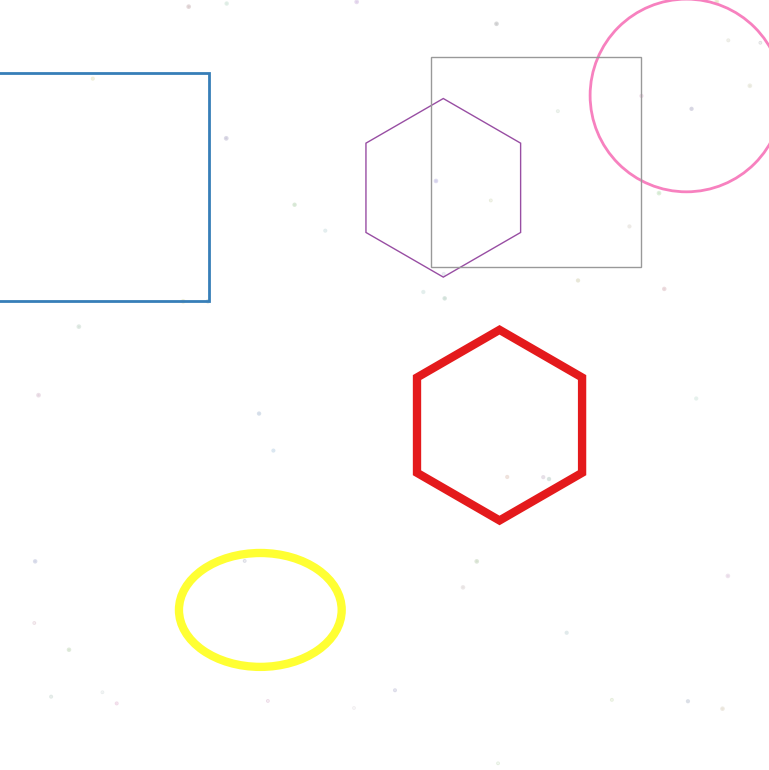[{"shape": "hexagon", "thickness": 3, "radius": 0.62, "center": [0.649, 0.448]}, {"shape": "square", "thickness": 1, "radius": 0.74, "center": [0.123, 0.757]}, {"shape": "hexagon", "thickness": 0.5, "radius": 0.58, "center": [0.576, 0.756]}, {"shape": "oval", "thickness": 3, "radius": 0.53, "center": [0.338, 0.208]}, {"shape": "circle", "thickness": 1, "radius": 0.63, "center": [0.892, 0.876]}, {"shape": "square", "thickness": 0.5, "radius": 0.68, "center": [0.696, 0.789]}]